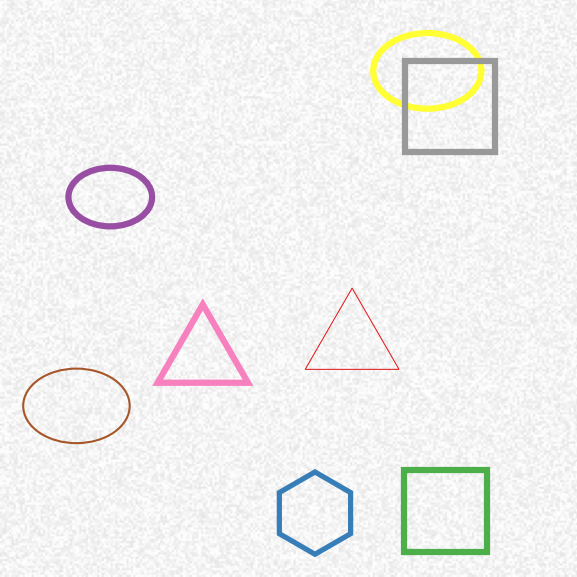[{"shape": "triangle", "thickness": 0.5, "radius": 0.47, "center": [0.61, 0.406]}, {"shape": "hexagon", "thickness": 2.5, "radius": 0.36, "center": [0.545, 0.111]}, {"shape": "square", "thickness": 3, "radius": 0.36, "center": [0.771, 0.114]}, {"shape": "oval", "thickness": 3, "radius": 0.36, "center": [0.191, 0.658]}, {"shape": "oval", "thickness": 3, "radius": 0.47, "center": [0.74, 0.876]}, {"shape": "oval", "thickness": 1, "radius": 0.46, "center": [0.132, 0.296]}, {"shape": "triangle", "thickness": 3, "radius": 0.45, "center": [0.351, 0.382]}, {"shape": "square", "thickness": 3, "radius": 0.39, "center": [0.779, 0.815]}]